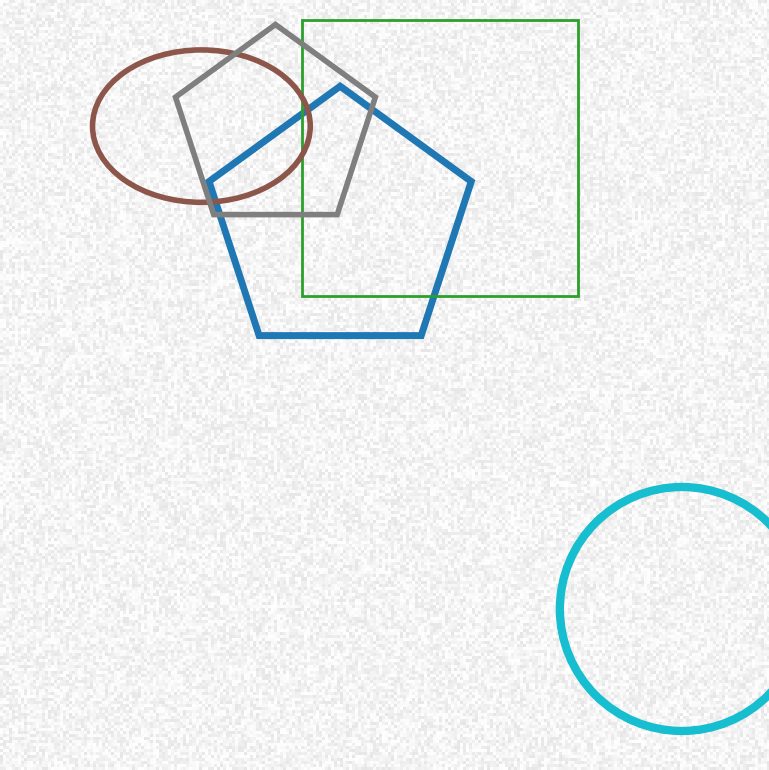[{"shape": "pentagon", "thickness": 2.5, "radius": 0.9, "center": [0.442, 0.709]}, {"shape": "square", "thickness": 1, "radius": 0.9, "center": [0.571, 0.795]}, {"shape": "oval", "thickness": 2, "radius": 0.71, "center": [0.262, 0.836]}, {"shape": "pentagon", "thickness": 2, "radius": 0.68, "center": [0.358, 0.832]}, {"shape": "circle", "thickness": 3, "radius": 0.79, "center": [0.886, 0.209]}]